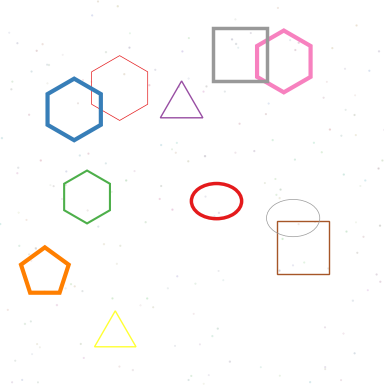[{"shape": "hexagon", "thickness": 0.5, "radius": 0.42, "center": [0.311, 0.771]}, {"shape": "oval", "thickness": 2.5, "radius": 0.33, "center": [0.562, 0.478]}, {"shape": "hexagon", "thickness": 3, "radius": 0.4, "center": [0.193, 0.716]}, {"shape": "hexagon", "thickness": 1.5, "radius": 0.34, "center": [0.226, 0.488]}, {"shape": "triangle", "thickness": 1, "radius": 0.32, "center": [0.472, 0.726]}, {"shape": "pentagon", "thickness": 3, "radius": 0.33, "center": [0.116, 0.292]}, {"shape": "triangle", "thickness": 1, "radius": 0.31, "center": [0.299, 0.13]}, {"shape": "square", "thickness": 1, "radius": 0.34, "center": [0.787, 0.356]}, {"shape": "hexagon", "thickness": 3, "radius": 0.4, "center": [0.737, 0.84]}, {"shape": "oval", "thickness": 0.5, "radius": 0.35, "center": [0.761, 0.434]}, {"shape": "square", "thickness": 2.5, "radius": 0.35, "center": [0.624, 0.858]}]